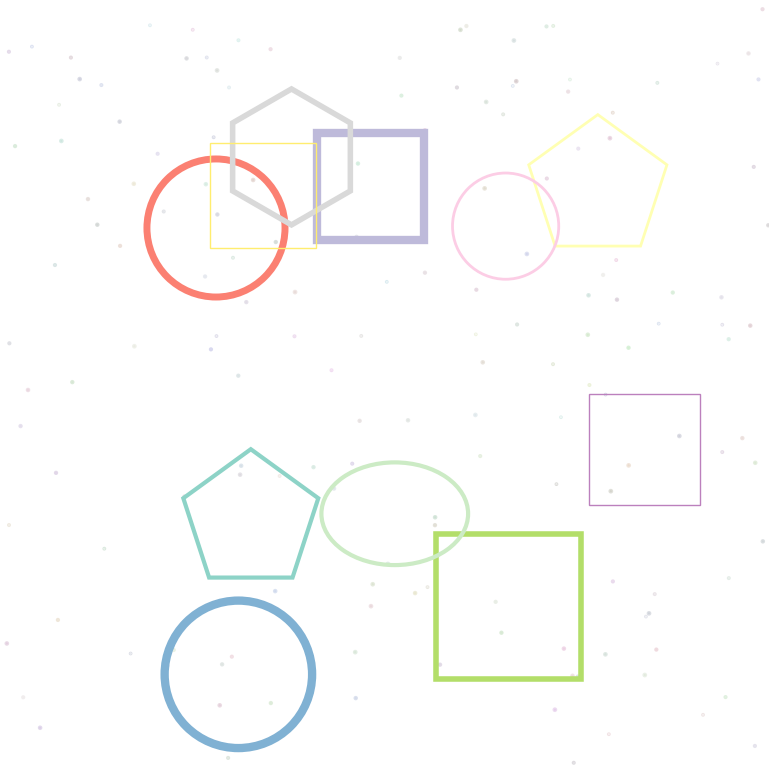[{"shape": "pentagon", "thickness": 1.5, "radius": 0.46, "center": [0.326, 0.324]}, {"shape": "pentagon", "thickness": 1, "radius": 0.47, "center": [0.776, 0.757]}, {"shape": "square", "thickness": 3, "radius": 0.35, "center": [0.481, 0.758]}, {"shape": "circle", "thickness": 2.5, "radius": 0.45, "center": [0.28, 0.704]}, {"shape": "circle", "thickness": 3, "radius": 0.48, "center": [0.31, 0.124]}, {"shape": "square", "thickness": 2, "radius": 0.47, "center": [0.66, 0.212]}, {"shape": "circle", "thickness": 1, "radius": 0.34, "center": [0.657, 0.706]}, {"shape": "hexagon", "thickness": 2, "radius": 0.44, "center": [0.379, 0.796]}, {"shape": "square", "thickness": 0.5, "radius": 0.36, "center": [0.837, 0.416]}, {"shape": "oval", "thickness": 1.5, "radius": 0.48, "center": [0.513, 0.333]}, {"shape": "square", "thickness": 0.5, "radius": 0.34, "center": [0.342, 0.746]}]